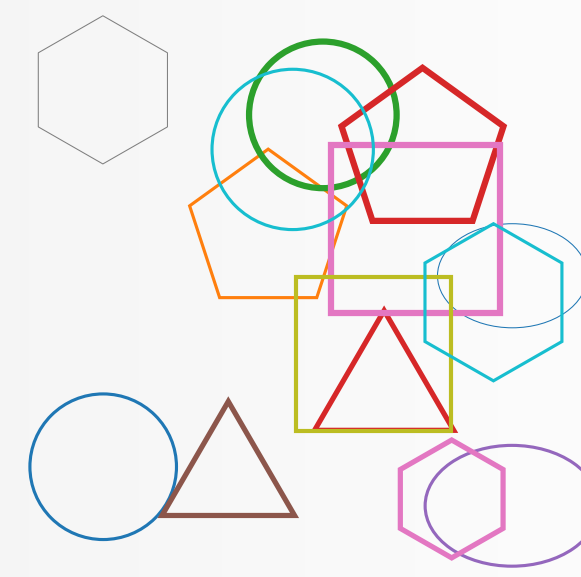[{"shape": "oval", "thickness": 0.5, "radius": 0.64, "center": [0.881, 0.522]}, {"shape": "circle", "thickness": 1.5, "radius": 0.63, "center": [0.178, 0.191]}, {"shape": "pentagon", "thickness": 1.5, "radius": 0.71, "center": [0.461, 0.599]}, {"shape": "circle", "thickness": 3, "radius": 0.63, "center": [0.555, 0.8]}, {"shape": "triangle", "thickness": 2.5, "radius": 0.69, "center": [0.661, 0.323]}, {"shape": "pentagon", "thickness": 3, "radius": 0.73, "center": [0.727, 0.735]}, {"shape": "oval", "thickness": 1.5, "radius": 0.75, "center": [0.881, 0.123]}, {"shape": "triangle", "thickness": 2.5, "radius": 0.66, "center": [0.393, 0.172]}, {"shape": "square", "thickness": 3, "radius": 0.73, "center": [0.715, 0.602]}, {"shape": "hexagon", "thickness": 2.5, "radius": 0.51, "center": [0.777, 0.135]}, {"shape": "hexagon", "thickness": 0.5, "radius": 0.64, "center": [0.177, 0.844]}, {"shape": "square", "thickness": 2, "radius": 0.66, "center": [0.642, 0.386]}, {"shape": "circle", "thickness": 1.5, "radius": 0.69, "center": [0.504, 0.74]}, {"shape": "hexagon", "thickness": 1.5, "radius": 0.68, "center": [0.849, 0.476]}]